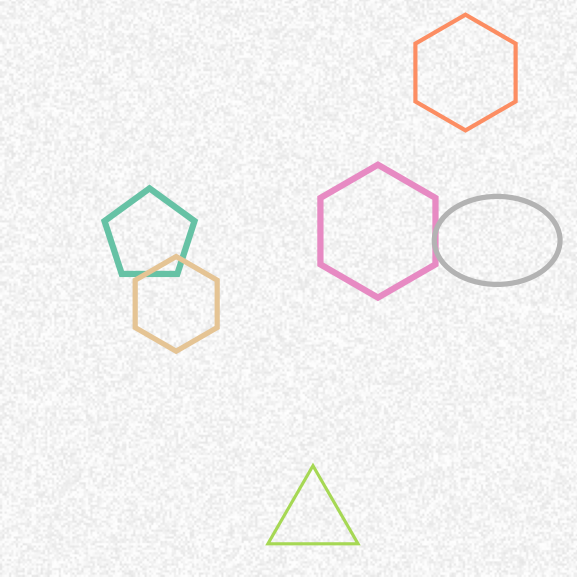[{"shape": "pentagon", "thickness": 3, "radius": 0.41, "center": [0.259, 0.591]}, {"shape": "hexagon", "thickness": 2, "radius": 0.5, "center": [0.806, 0.874]}, {"shape": "hexagon", "thickness": 3, "radius": 0.58, "center": [0.654, 0.599]}, {"shape": "triangle", "thickness": 1.5, "radius": 0.45, "center": [0.542, 0.103]}, {"shape": "hexagon", "thickness": 2.5, "radius": 0.41, "center": [0.305, 0.473]}, {"shape": "oval", "thickness": 2.5, "radius": 0.54, "center": [0.861, 0.583]}]